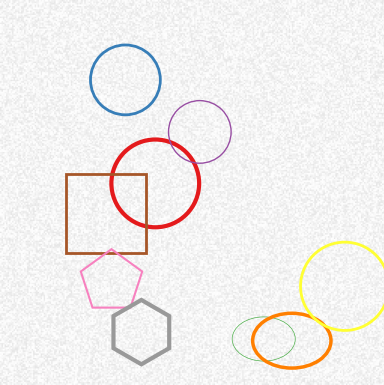[{"shape": "circle", "thickness": 3, "radius": 0.57, "center": [0.403, 0.524]}, {"shape": "circle", "thickness": 2, "radius": 0.45, "center": [0.326, 0.793]}, {"shape": "oval", "thickness": 0.5, "radius": 0.41, "center": [0.685, 0.12]}, {"shape": "circle", "thickness": 1, "radius": 0.41, "center": [0.519, 0.657]}, {"shape": "oval", "thickness": 2.5, "radius": 0.51, "center": [0.758, 0.115]}, {"shape": "circle", "thickness": 2, "radius": 0.57, "center": [0.895, 0.256]}, {"shape": "square", "thickness": 2, "radius": 0.52, "center": [0.275, 0.445]}, {"shape": "pentagon", "thickness": 1.5, "radius": 0.42, "center": [0.29, 0.269]}, {"shape": "hexagon", "thickness": 3, "radius": 0.42, "center": [0.367, 0.137]}]